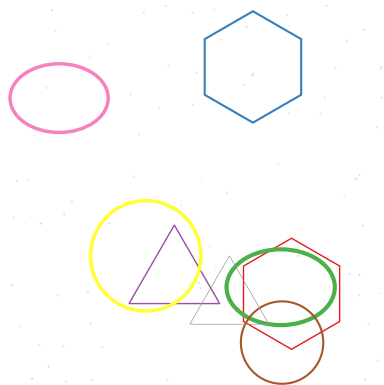[{"shape": "hexagon", "thickness": 1, "radius": 0.72, "center": [0.757, 0.237]}, {"shape": "hexagon", "thickness": 1.5, "radius": 0.72, "center": [0.657, 0.826]}, {"shape": "oval", "thickness": 3, "radius": 0.7, "center": [0.729, 0.254]}, {"shape": "triangle", "thickness": 1, "radius": 0.68, "center": [0.453, 0.279]}, {"shape": "circle", "thickness": 2.5, "radius": 0.72, "center": [0.379, 0.335]}, {"shape": "circle", "thickness": 1.5, "radius": 0.54, "center": [0.733, 0.11]}, {"shape": "oval", "thickness": 2.5, "radius": 0.64, "center": [0.154, 0.745]}, {"shape": "triangle", "thickness": 0.5, "radius": 0.59, "center": [0.596, 0.217]}]